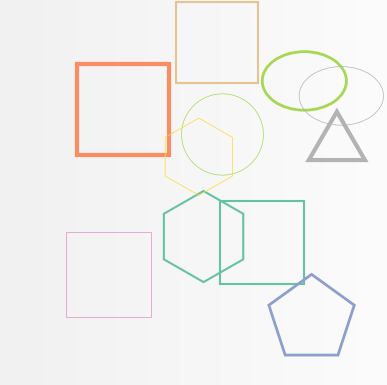[{"shape": "hexagon", "thickness": 1.5, "radius": 0.59, "center": [0.525, 0.386]}, {"shape": "square", "thickness": 1.5, "radius": 0.54, "center": [0.676, 0.371]}, {"shape": "square", "thickness": 3, "radius": 0.59, "center": [0.317, 0.716]}, {"shape": "pentagon", "thickness": 2, "radius": 0.58, "center": [0.804, 0.171]}, {"shape": "square", "thickness": 0.5, "radius": 0.55, "center": [0.28, 0.287]}, {"shape": "oval", "thickness": 2, "radius": 0.54, "center": [0.785, 0.79]}, {"shape": "circle", "thickness": 0.5, "radius": 0.53, "center": [0.574, 0.651]}, {"shape": "hexagon", "thickness": 0.5, "radius": 0.5, "center": [0.513, 0.593]}, {"shape": "square", "thickness": 1.5, "radius": 0.53, "center": [0.56, 0.89]}, {"shape": "oval", "thickness": 0.5, "radius": 0.54, "center": [0.881, 0.751]}, {"shape": "triangle", "thickness": 3, "radius": 0.42, "center": [0.869, 0.626]}]